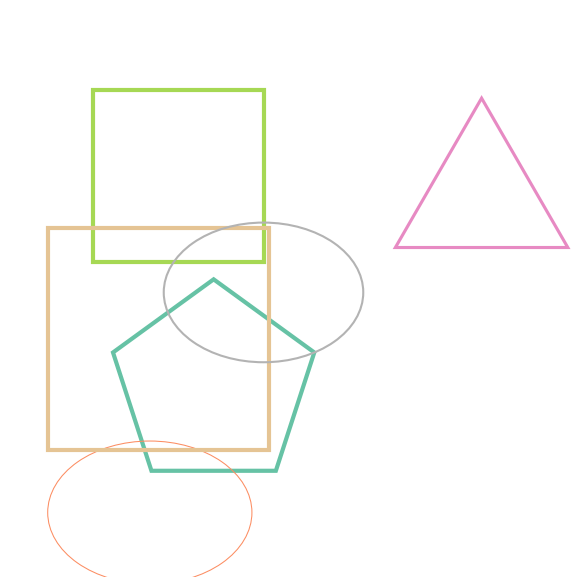[{"shape": "pentagon", "thickness": 2, "radius": 0.92, "center": [0.37, 0.332]}, {"shape": "oval", "thickness": 0.5, "radius": 0.88, "center": [0.259, 0.112]}, {"shape": "triangle", "thickness": 1.5, "radius": 0.86, "center": [0.834, 0.657]}, {"shape": "square", "thickness": 2, "radius": 0.74, "center": [0.309, 0.695]}, {"shape": "square", "thickness": 2, "radius": 0.96, "center": [0.275, 0.412]}, {"shape": "oval", "thickness": 1, "radius": 0.86, "center": [0.456, 0.493]}]